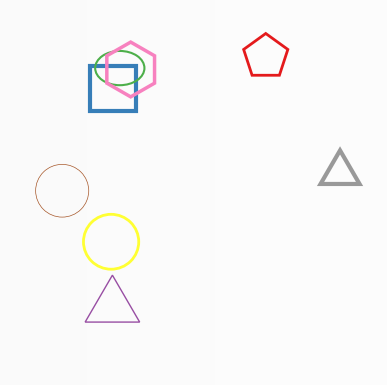[{"shape": "pentagon", "thickness": 2, "radius": 0.3, "center": [0.686, 0.853]}, {"shape": "square", "thickness": 3, "radius": 0.3, "center": [0.291, 0.77]}, {"shape": "oval", "thickness": 1.5, "radius": 0.32, "center": [0.309, 0.823]}, {"shape": "triangle", "thickness": 1, "radius": 0.41, "center": [0.29, 0.204]}, {"shape": "circle", "thickness": 2, "radius": 0.36, "center": [0.287, 0.372]}, {"shape": "circle", "thickness": 0.5, "radius": 0.34, "center": [0.16, 0.505]}, {"shape": "hexagon", "thickness": 2.5, "radius": 0.36, "center": [0.337, 0.82]}, {"shape": "triangle", "thickness": 3, "radius": 0.29, "center": [0.878, 0.551]}]